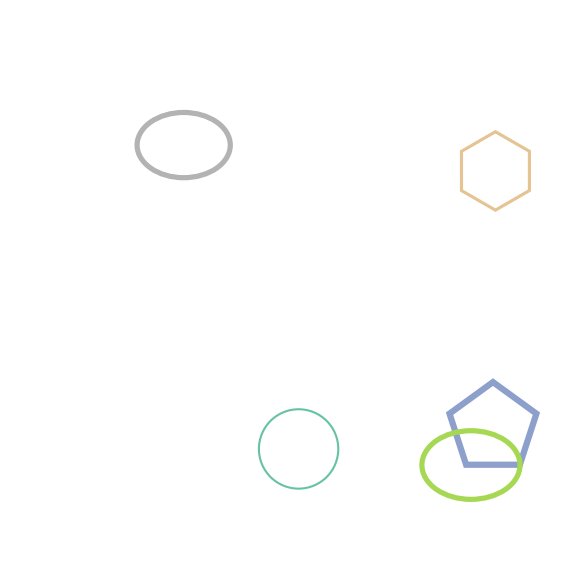[{"shape": "circle", "thickness": 1, "radius": 0.34, "center": [0.517, 0.222]}, {"shape": "pentagon", "thickness": 3, "radius": 0.4, "center": [0.854, 0.258]}, {"shape": "oval", "thickness": 2.5, "radius": 0.42, "center": [0.815, 0.194]}, {"shape": "hexagon", "thickness": 1.5, "radius": 0.34, "center": [0.858, 0.703]}, {"shape": "oval", "thickness": 2.5, "radius": 0.4, "center": [0.318, 0.748]}]